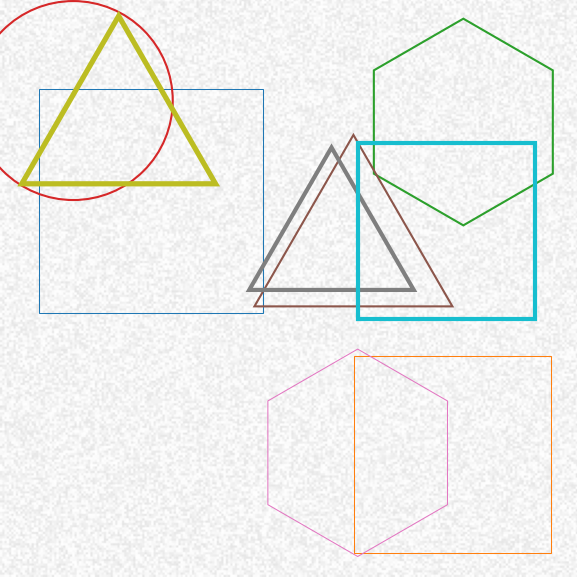[{"shape": "square", "thickness": 0.5, "radius": 0.97, "center": [0.261, 0.651]}, {"shape": "square", "thickness": 0.5, "radius": 0.85, "center": [0.783, 0.212]}, {"shape": "hexagon", "thickness": 1, "radius": 0.89, "center": [0.802, 0.788]}, {"shape": "circle", "thickness": 1, "radius": 0.86, "center": [0.127, 0.825]}, {"shape": "triangle", "thickness": 1, "radius": 0.99, "center": [0.612, 0.568]}, {"shape": "hexagon", "thickness": 0.5, "radius": 0.9, "center": [0.619, 0.215]}, {"shape": "triangle", "thickness": 2, "radius": 0.82, "center": [0.574, 0.579]}, {"shape": "triangle", "thickness": 2.5, "radius": 0.97, "center": [0.205, 0.778]}, {"shape": "square", "thickness": 2, "radius": 0.76, "center": [0.773, 0.599]}]